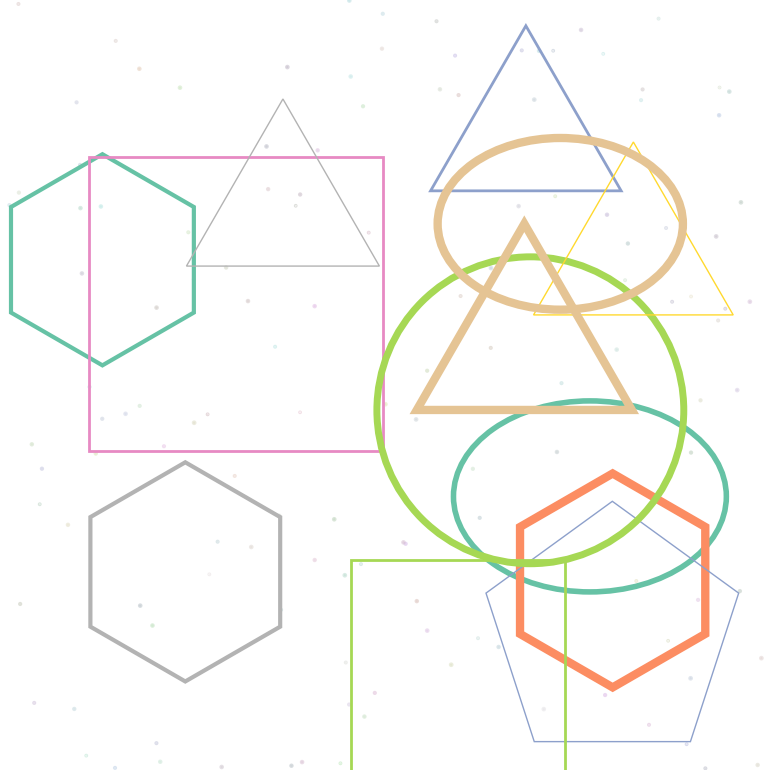[{"shape": "hexagon", "thickness": 1.5, "radius": 0.69, "center": [0.133, 0.663]}, {"shape": "oval", "thickness": 2, "radius": 0.89, "center": [0.766, 0.355]}, {"shape": "hexagon", "thickness": 3, "radius": 0.69, "center": [0.796, 0.246]}, {"shape": "pentagon", "thickness": 0.5, "radius": 0.86, "center": [0.795, 0.176]}, {"shape": "triangle", "thickness": 1, "radius": 0.71, "center": [0.683, 0.824]}, {"shape": "square", "thickness": 1, "radius": 0.95, "center": [0.307, 0.605]}, {"shape": "circle", "thickness": 2.5, "radius": 1.0, "center": [0.689, 0.467]}, {"shape": "square", "thickness": 1, "radius": 0.7, "center": [0.595, 0.133]}, {"shape": "triangle", "thickness": 0.5, "radius": 0.75, "center": [0.823, 0.666]}, {"shape": "triangle", "thickness": 3, "radius": 0.81, "center": [0.681, 0.548]}, {"shape": "oval", "thickness": 3, "radius": 0.8, "center": [0.728, 0.709]}, {"shape": "hexagon", "thickness": 1.5, "radius": 0.71, "center": [0.241, 0.257]}, {"shape": "triangle", "thickness": 0.5, "radius": 0.72, "center": [0.367, 0.727]}]